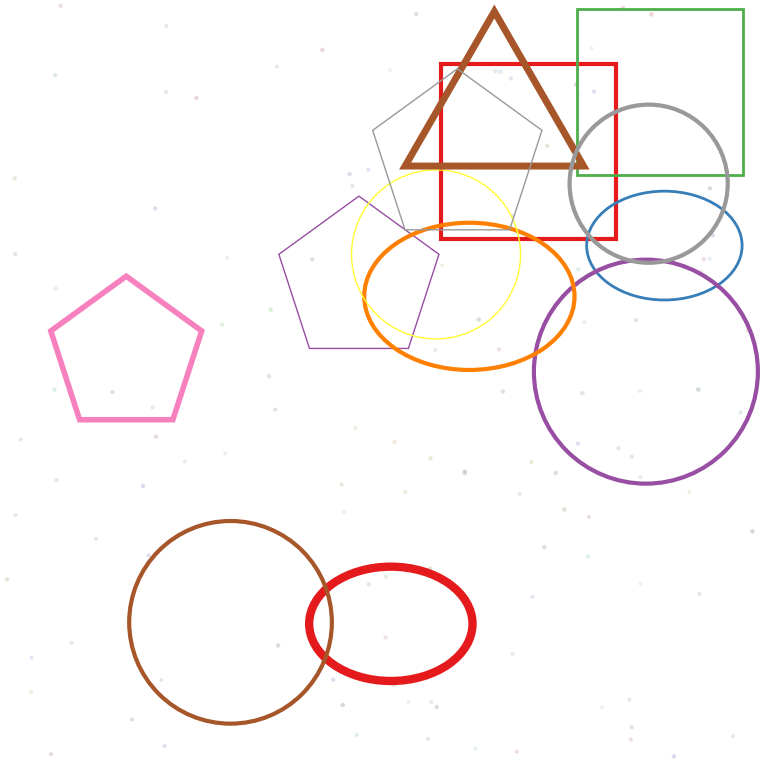[{"shape": "oval", "thickness": 3, "radius": 0.53, "center": [0.508, 0.19]}, {"shape": "square", "thickness": 1.5, "radius": 0.57, "center": [0.687, 0.803]}, {"shape": "oval", "thickness": 1, "radius": 0.5, "center": [0.863, 0.681]}, {"shape": "square", "thickness": 1, "radius": 0.54, "center": [0.858, 0.88]}, {"shape": "circle", "thickness": 1.5, "radius": 0.73, "center": [0.839, 0.517]}, {"shape": "pentagon", "thickness": 0.5, "radius": 0.55, "center": [0.466, 0.636]}, {"shape": "oval", "thickness": 1.5, "radius": 0.68, "center": [0.61, 0.615]}, {"shape": "circle", "thickness": 0.5, "radius": 0.55, "center": [0.566, 0.67]}, {"shape": "triangle", "thickness": 2.5, "radius": 0.67, "center": [0.642, 0.851]}, {"shape": "circle", "thickness": 1.5, "radius": 0.66, "center": [0.299, 0.192]}, {"shape": "pentagon", "thickness": 2, "radius": 0.52, "center": [0.164, 0.538]}, {"shape": "pentagon", "thickness": 0.5, "radius": 0.58, "center": [0.594, 0.795]}, {"shape": "circle", "thickness": 1.5, "radius": 0.51, "center": [0.842, 0.761]}]